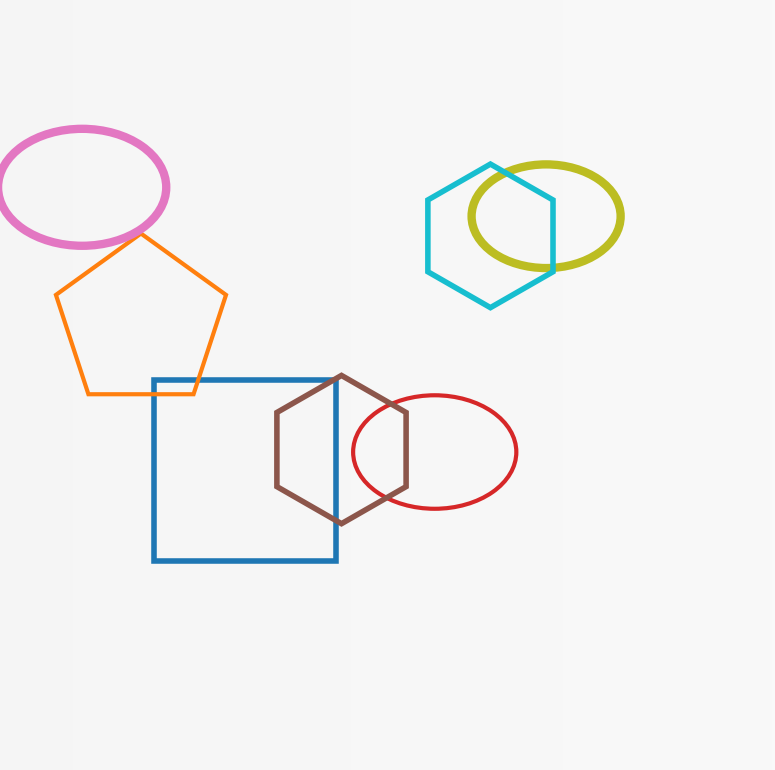[{"shape": "square", "thickness": 2, "radius": 0.59, "center": [0.316, 0.389]}, {"shape": "pentagon", "thickness": 1.5, "radius": 0.58, "center": [0.182, 0.581]}, {"shape": "oval", "thickness": 1.5, "radius": 0.53, "center": [0.561, 0.413]}, {"shape": "hexagon", "thickness": 2, "radius": 0.48, "center": [0.441, 0.416]}, {"shape": "oval", "thickness": 3, "radius": 0.54, "center": [0.106, 0.757]}, {"shape": "oval", "thickness": 3, "radius": 0.48, "center": [0.705, 0.719]}, {"shape": "hexagon", "thickness": 2, "radius": 0.47, "center": [0.633, 0.694]}]